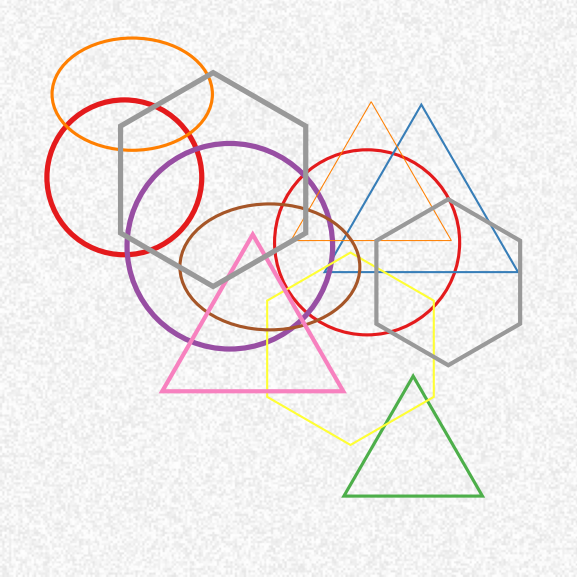[{"shape": "circle", "thickness": 1.5, "radius": 0.8, "center": [0.636, 0.579]}, {"shape": "circle", "thickness": 2.5, "radius": 0.67, "center": [0.215, 0.692]}, {"shape": "triangle", "thickness": 1, "radius": 0.97, "center": [0.73, 0.625]}, {"shape": "triangle", "thickness": 1.5, "radius": 0.69, "center": [0.715, 0.209]}, {"shape": "circle", "thickness": 2.5, "radius": 0.89, "center": [0.398, 0.573]}, {"shape": "triangle", "thickness": 0.5, "radius": 0.8, "center": [0.643, 0.663]}, {"shape": "oval", "thickness": 1.5, "radius": 0.69, "center": [0.229, 0.836]}, {"shape": "hexagon", "thickness": 1, "radius": 0.83, "center": [0.607, 0.395]}, {"shape": "oval", "thickness": 1.5, "radius": 0.78, "center": [0.467, 0.537]}, {"shape": "triangle", "thickness": 2, "radius": 0.9, "center": [0.438, 0.412]}, {"shape": "hexagon", "thickness": 2, "radius": 0.72, "center": [0.776, 0.51]}, {"shape": "hexagon", "thickness": 2.5, "radius": 0.93, "center": [0.369, 0.688]}]